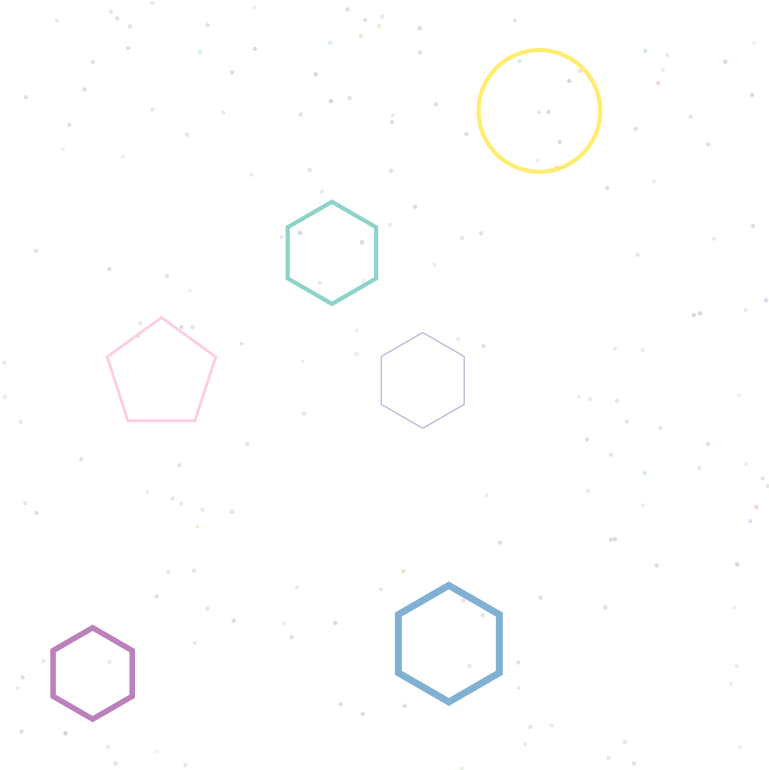[{"shape": "hexagon", "thickness": 1.5, "radius": 0.33, "center": [0.431, 0.672]}, {"shape": "hexagon", "thickness": 0.5, "radius": 0.31, "center": [0.549, 0.506]}, {"shape": "hexagon", "thickness": 2.5, "radius": 0.38, "center": [0.583, 0.164]}, {"shape": "pentagon", "thickness": 1, "radius": 0.37, "center": [0.21, 0.514]}, {"shape": "hexagon", "thickness": 2, "radius": 0.3, "center": [0.12, 0.125]}, {"shape": "circle", "thickness": 1.5, "radius": 0.4, "center": [0.701, 0.856]}]